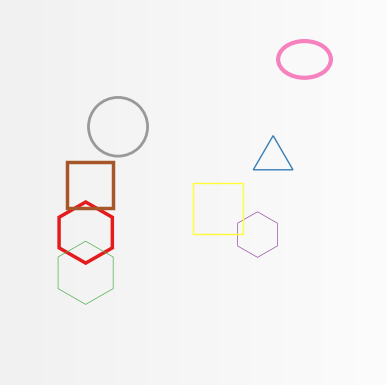[{"shape": "hexagon", "thickness": 2.5, "radius": 0.4, "center": [0.221, 0.396]}, {"shape": "triangle", "thickness": 1, "radius": 0.3, "center": [0.705, 0.589]}, {"shape": "hexagon", "thickness": 0.5, "radius": 0.41, "center": [0.221, 0.291]}, {"shape": "hexagon", "thickness": 0.5, "radius": 0.3, "center": [0.665, 0.391]}, {"shape": "square", "thickness": 1, "radius": 0.33, "center": [0.563, 0.458]}, {"shape": "square", "thickness": 2.5, "radius": 0.3, "center": [0.232, 0.52]}, {"shape": "oval", "thickness": 3, "radius": 0.34, "center": [0.786, 0.846]}, {"shape": "circle", "thickness": 2, "radius": 0.38, "center": [0.305, 0.671]}]